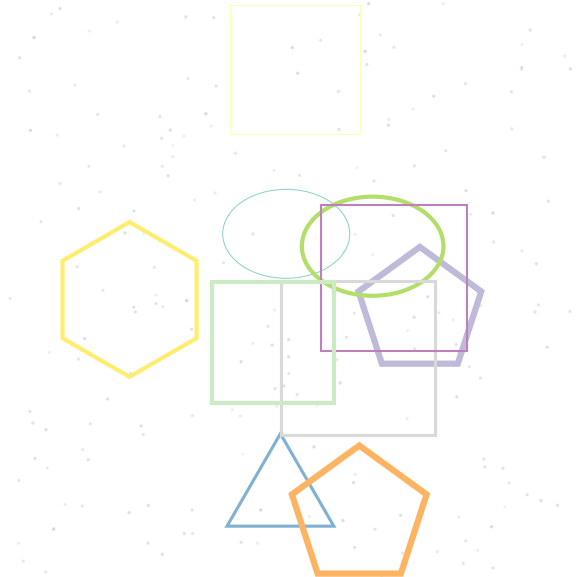[{"shape": "oval", "thickness": 0.5, "radius": 0.55, "center": [0.496, 0.594]}, {"shape": "square", "thickness": 0.5, "radius": 0.56, "center": [0.511, 0.879]}, {"shape": "pentagon", "thickness": 3, "radius": 0.56, "center": [0.727, 0.46]}, {"shape": "triangle", "thickness": 1.5, "radius": 0.53, "center": [0.486, 0.141]}, {"shape": "pentagon", "thickness": 3, "radius": 0.61, "center": [0.622, 0.105]}, {"shape": "oval", "thickness": 2, "radius": 0.61, "center": [0.645, 0.573]}, {"shape": "square", "thickness": 1.5, "radius": 0.67, "center": [0.62, 0.38]}, {"shape": "square", "thickness": 1, "radius": 0.63, "center": [0.682, 0.518]}, {"shape": "square", "thickness": 2, "radius": 0.53, "center": [0.473, 0.406]}, {"shape": "hexagon", "thickness": 2, "radius": 0.67, "center": [0.224, 0.481]}]